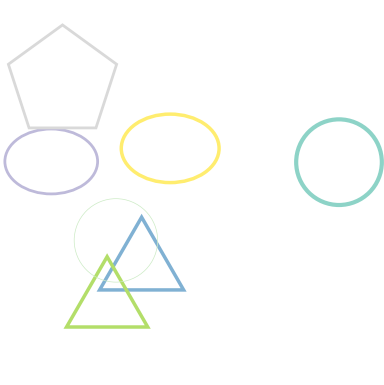[{"shape": "circle", "thickness": 3, "radius": 0.56, "center": [0.881, 0.579]}, {"shape": "oval", "thickness": 2, "radius": 0.6, "center": [0.133, 0.581]}, {"shape": "triangle", "thickness": 2.5, "radius": 0.63, "center": [0.368, 0.31]}, {"shape": "triangle", "thickness": 2.5, "radius": 0.61, "center": [0.278, 0.211]}, {"shape": "pentagon", "thickness": 2, "radius": 0.74, "center": [0.162, 0.787]}, {"shape": "circle", "thickness": 0.5, "radius": 0.54, "center": [0.301, 0.376]}, {"shape": "oval", "thickness": 2.5, "radius": 0.64, "center": [0.442, 0.615]}]